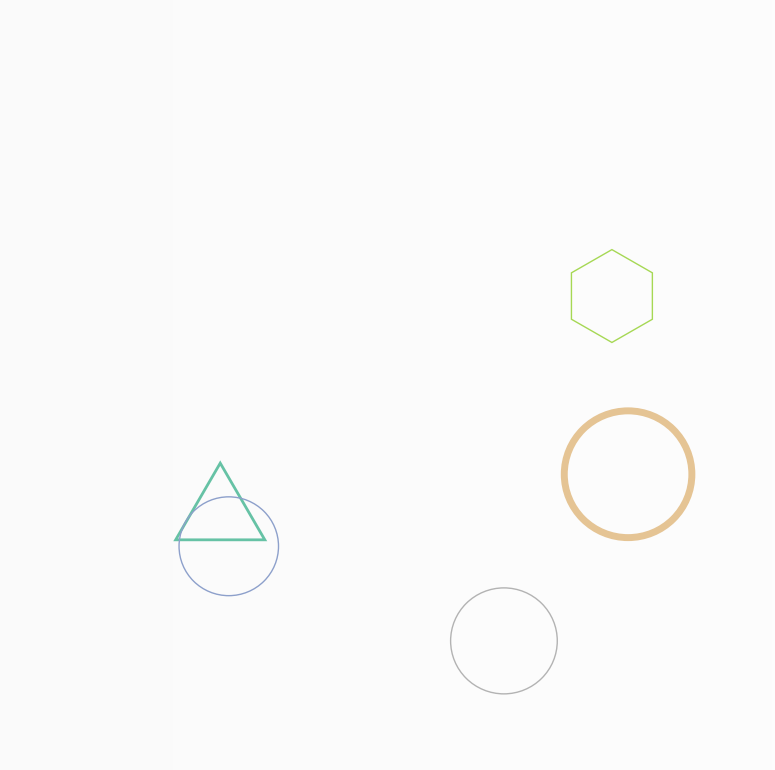[{"shape": "triangle", "thickness": 1, "radius": 0.33, "center": [0.284, 0.332]}, {"shape": "circle", "thickness": 0.5, "radius": 0.32, "center": [0.295, 0.291]}, {"shape": "hexagon", "thickness": 0.5, "radius": 0.3, "center": [0.79, 0.616]}, {"shape": "circle", "thickness": 2.5, "radius": 0.41, "center": [0.81, 0.384]}, {"shape": "circle", "thickness": 0.5, "radius": 0.34, "center": [0.65, 0.168]}]